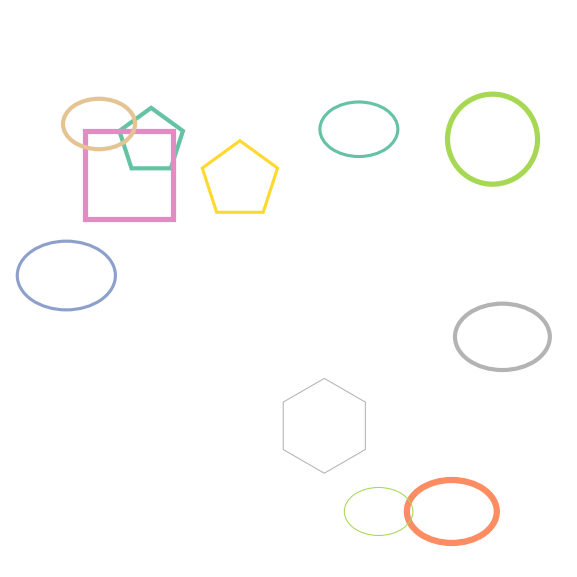[{"shape": "oval", "thickness": 1.5, "radius": 0.34, "center": [0.621, 0.775]}, {"shape": "pentagon", "thickness": 2, "radius": 0.29, "center": [0.262, 0.755]}, {"shape": "oval", "thickness": 3, "radius": 0.39, "center": [0.782, 0.113]}, {"shape": "oval", "thickness": 1.5, "radius": 0.42, "center": [0.115, 0.522]}, {"shape": "square", "thickness": 2.5, "radius": 0.38, "center": [0.223, 0.695]}, {"shape": "oval", "thickness": 0.5, "radius": 0.3, "center": [0.656, 0.113]}, {"shape": "circle", "thickness": 2.5, "radius": 0.39, "center": [0.853, 0.758]}, {"shape": "pentagon", "thickness": 1.5, "radius": 0.34, "center": [0.415, 0.687]}, {"shape": "oval", "thickness": 2, "radius": 0.31, "center": [0.171, 0.784]}, {"shape": "oval", "thickness": 2, "radius": 0.41, "center": [0.87, 0.416]}, {"shape": "hexagon", "thickness": 0.5, "radius": 0.41, "center": [0.562, 0.262]}]